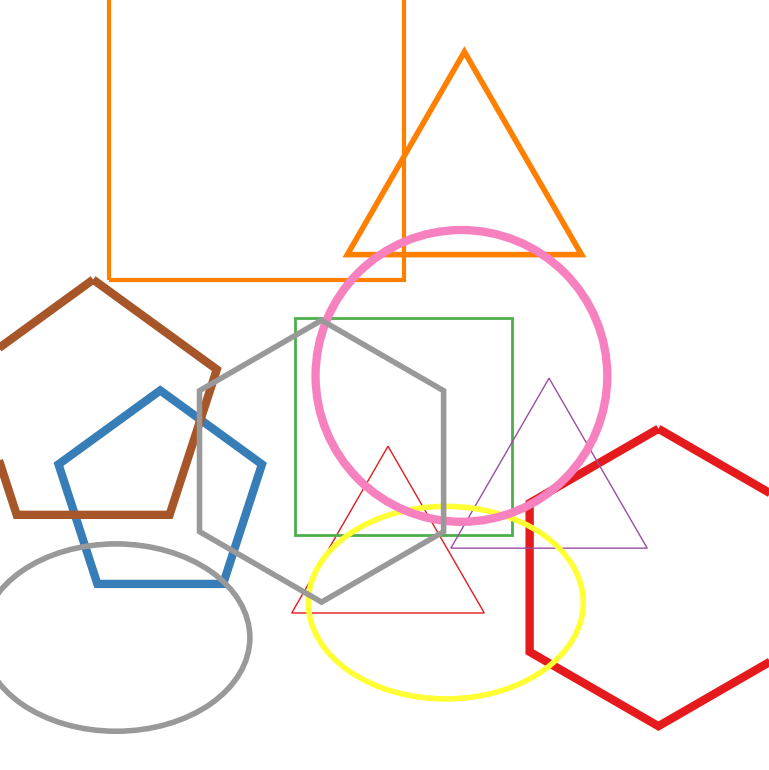[{"shape": "hexagon", "thickness": 3, "radius": 0.97, "center": [0.855, 0.25]}, {"shape": "triangle", "thickness": 0.5, "radius": 0.72, "center": [0.504, 0.276]}, {"shape": "pentagon", "thickness": 3, "radius": 0.69, "center": [0.208, 0.354]}, {"shape": "square", "thickness": 1, "radius": 0.71, "center": [0.524, 0.446]}, {"shape": "triangle", "thickness": 0.5, "radius": 0.74, "center": [0.713, 0.362]}, {"shape": "square", "thickness": 1.5, "radius": 0.96, "center": [0.333, 0.828]}, {"shape": "triangle", "thickness": 2, "radius": 0.88, "center": [0.603, 0.757]}, {"shape": "oval", "thickness": 2, "radius": 0.89, "center": [0.579, 0.217]}, {"shape": "pentagon", "thickness": 3, "radius": 0.84, "center": [0.121, 0.468]}, {"shape": "circle", "thickness": 3, "radius": 0.95, "center": [0.599, 0.512]}, {"shape": "hexagon", "thickness": 2, "radius": 0.92, "center": [0.418, 0.401]}, {"shape": "oval", "thickness": 2, "radius": 0.87, "center": [0.151, 0.172]}]